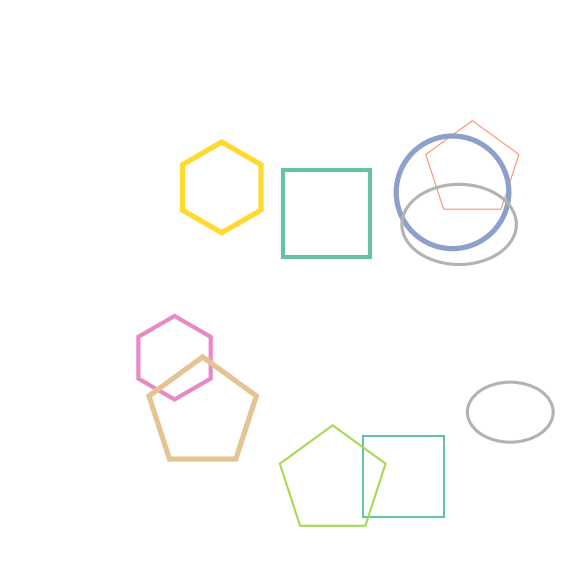[{"shape": "square", "thickness": 2, "radius": 0.38, "center": [0.566, 0.629]}, {"shape": "square", "thickness": 1, "radius": 0.35, "center": [0.699, 0.174]}, {"shape": "pentagon", "thickness": 0.5, "radius": 0.42, "center": [0.818, 0.705]}, {"shape": "circle", "thickness": 2.5, "radius": 0.49, "center": [0.784, 0.666]}, {"shape": "hexagon", "thickness": 2, "radius": 0.36, "center": [0.302, 0.38]}, {"shape": "pentagon", "thickness": 1, "radius": 0.48, "center": [0.576, 0.166]}, {"shape": "hexagon", "thickness": 2.5, "radius": 0.39, "center": [0.384, 0.675]}, {"shape": "pentagon", "thickness": 2.5, "radius": 0.49, "center": [0.351, 0.283]}, {"shape": "oval", "thickness": 1.5, "radius": 0.5, "center": [0.795, 0.611]}, {"shape": "oval", "thickness": 1.5, "radius": 0.37, "center": [0.884, 0.285]}]